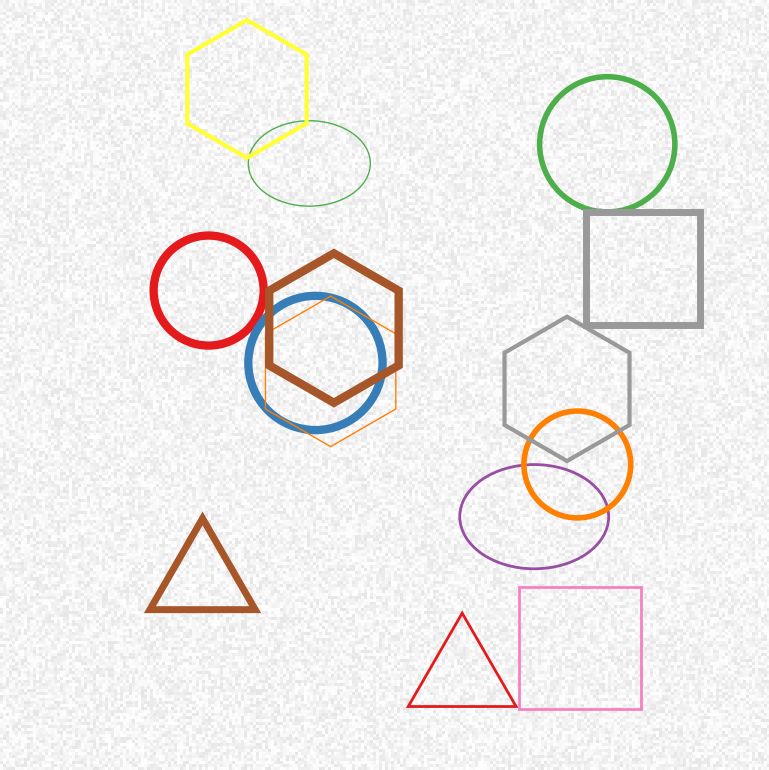[{"shape": "triangle", "thickness": 1, "radius": 0.4, "center": [0.6, 0.123]}, {"shape": "circle", "thickness": 3, "radius": 0.36, "center": [0.271, 0.623]}, {"shape": "circle", "thickness": 3, "radius": 0.44, "center": [0.41, 0.529]}, {"shape": "oval", "thickness": 0.5, "radius": 0.4, "center": [0.402, 0.788]}, {"shape": "circle", "thickness": 2, "radius": 0.44, "center": [0.789, 0.813]}, {"shape": "oval", "thickness": 1, "radius": 0.48, "center": [0.694, 0.329]}, {"shape": "circle", "thickness": 2, "radius": 0.35, "center": [0.75, 0.397]}, {"shape": "hexagon", "thickness": 0.5, "radius": 0.49, "center": [0.429, 0.518]}, {"shape": "hexagon", "thickness": 1.5, "radius": 0.45, "center": [0.321, 0.884]}, {"shape": "hexagon", "thickness": 3, "radius": 0.49, "center": [0.434, 0.574]}, {"shape": "triangle", "thickness": 2.5, "radius": 0.39, "center": [0.263, 0.248]}, {"shape": "square", "thickness": 1, "radius": 0.4, "center": [0.754, 0.158]}, {"shape": "hexagon", "thickness": 1.5, "radius": 0.47, "center": [0.736, 0.495]}, {"shape": "square", "thickness": 2.5, "radius": 0.37, "center": [0.836, 0.651]}]